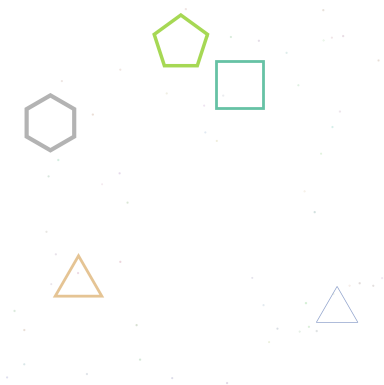[{"shape": "square", "thickness": 2, "radius": 0.31, "center": [0.622, 0.781]}, {"shape": "triangle", "thickness": 0.5, "radius": 0.31, "center": [0.876, 0.194]}, {"shape": "pentagon", "thickness": 2.5, "radius": 0.36, "center": [0.47, 0.888]}, {"shape": "triangle", "thickness": 2, "radius": 0.35, "center": [0.204, 0.266]}, {"shape": "hexagon", "thickness": 3, "radius": 0.36, "center": [0.131, 0.681]}]